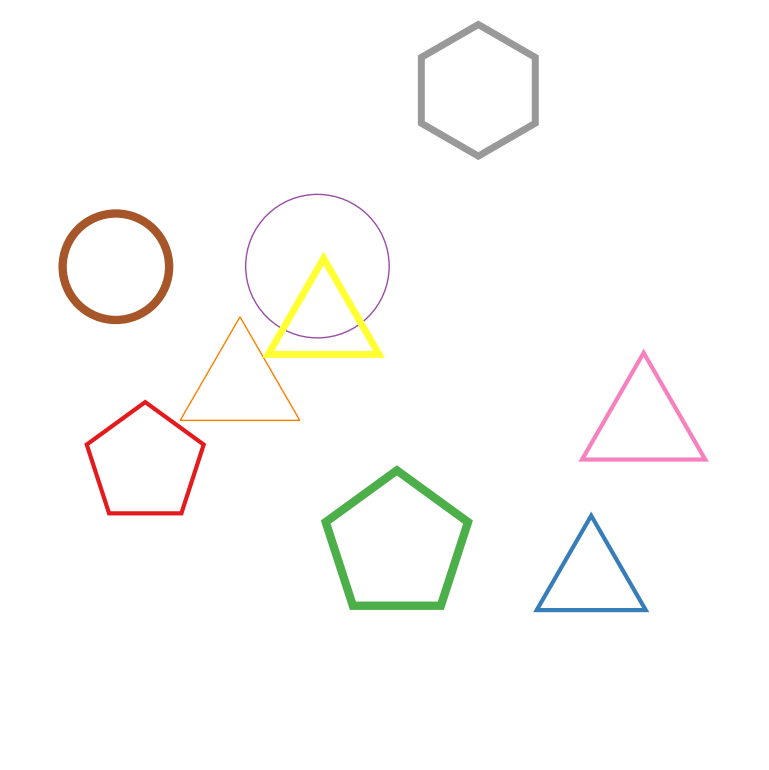[{"shape": "pentagon", "thickness": 1.5, "radius": 0.4, "center": [0.189, 0.398]}, {"shape": "triangle", "thickness": 1.5, "radius": 0.41, "center": [0.768, 0.249]}, {"shape": "pentagon", "thickness": 3, "radius": 0.49, "center": [0.515, 0.292]}, {"shape": "circle", "thickness": 0.5, "radius": 0.47, "center": [0.412, 0.654]}, {"shape": "triangle", "thickness": 0.5, "radius": 0.45, "center": [0.312, 0.499]}, {"shape": "triangle", "thickness": 2.5, "radius": 0.42, "center": [0.42, 0.581]}, {"shape": "circle", "thickness": 3, "radius": 0.35, "center": [0.15, 0.654]}, {"shape": "triangle", "thickness": 1.5, "radius": 0.46, "center": [0.836, 0.449]}, {"shape": "hexagon", "thickness": 2.5, "radius": 0.43, "center": [0.621, 0.883]}]